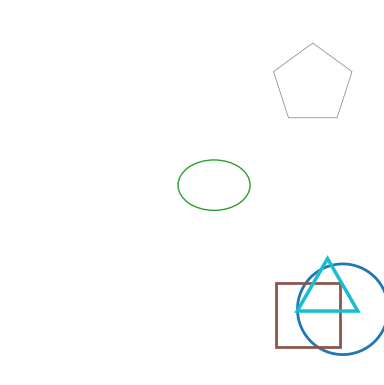[{"shape": "circle", "thickness": 2, "radius": 0.59, "center": [0.89, 0.197]}, {"shape": "oval", "thickness": 1, "radius": 0.47, "center": [0.556, 0.519]}, {"shape": "square", "thickness": 2, "radius": 0.42, "center": [0.8, 0.181]}, {"shape": "pentagon", "thickness": 0.5, "radius": 0.54, "center": [0.812, 0.781]}, {"shape": "triangle", "thickness": 2.5, "radius": 0.45, "center": [0.851, 0.237]}]